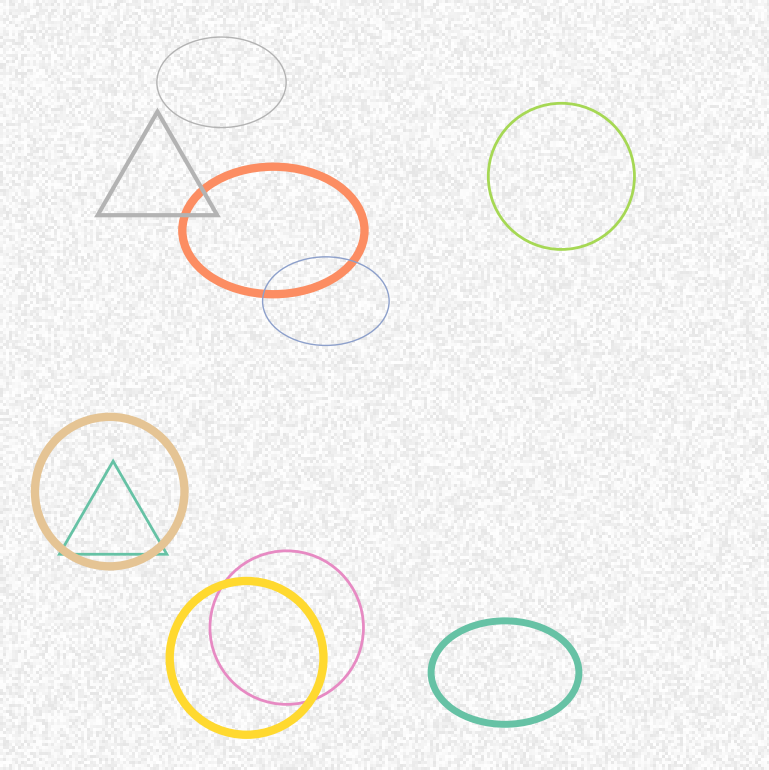[{"shape": "triangle", "thickness": 1, "radius": 0.4, "center": [0.147, 0.32]}, {"shape": "oval", "thickness": 2.5, "radius": 0.48, "center": [0.656, 0.127]}, {"shape": "oval", "thickness": 3, "radius": 0.59, "center": [0.355, 0.701]}, {"shape": "oval", "thickness": 0.5, "radius": 0.41, "center": [0.423, 0.609]}, {"shape": "circle", "thickness": 1, "radius": 0.5, "center": [0.372, 0.185]}, {"shape": "circle", "thickness": 1, "radius": 0.47, "center": [0.729, 0.771]}, {"shape": "circle", "thickness": 3, "radius": 0.5, "center": [0.32, 0.146]}, {"shape": "circle", "thickness": 3, "radius": 0.49, "center": [0.142, 0.362]}, {"shape": "triangle", "thickness": 1.5, "radius": 0.45, "center": [0.204, 0.765]}, {"shape": "oval", "thickness": 0.5, "radius": 0.42, "center": [0.288, 0.893]}]